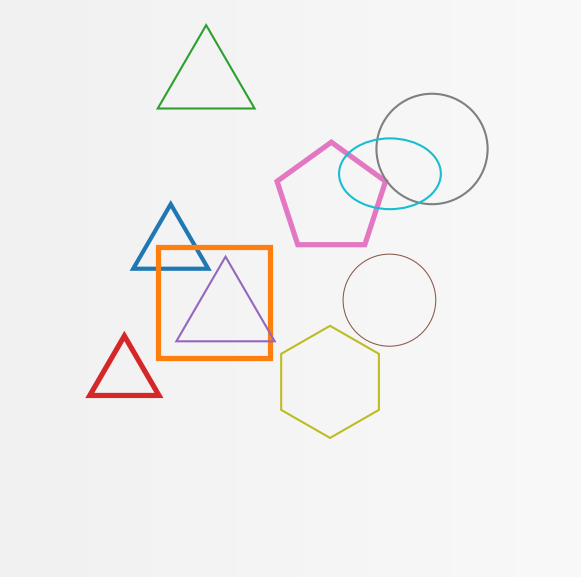[{"shape": "triangle", "thickness": 2, "radius": 0.37, "center": [0.294, 0.571]}, {"shape": "square", "thickness": 2.5, "radius": 0.48, "center": [0.368, 0.475]}, {"shape": "triangle", "thickness": 1, "radius": 0.48, "center": [0.355, 0.859]}, {"shape": "triangle", "thickness": 2.5, "radius": 0.34, "center": [0.214, 0.349]}, {"shape": "triangle", "thickness": 1, "radius": 0.49, "center": [0.388, 0.457]}, {"shape": "circle", "thickness": 0.5, "radius": 0.4, "center": [0.67, 0.479]}, {"shape": "pentagon", "thickness": 2.5, "radius": 0.49, "center": [0.57, 0.655]}, {"shape": "circle", "thickness": 1, "radius": 0.48, "center": [0.743, 0.741]}, {"shape": "hexagon", "thickness": 1, "radius": 0.49, "center": [0.568, 0.338]}, {"shape": "oval", "thickness": 1, "radius": 0.44, "center": [0.671, 0.698]}]